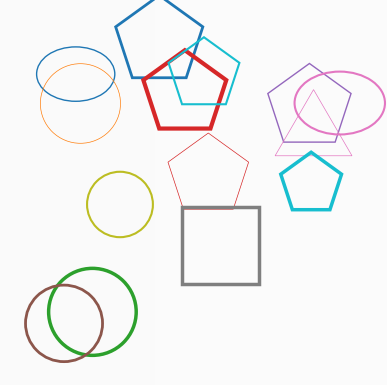[{"shape": "oval", "thickness": 1, "radius": 0.5, "center": [0.195, 0.808]}, {"shape": "pentagon", "thickness": 2, "radius": 0.59, "center": [0.411, 0.894]}, {"shape": "circle", "thickness": 0.5, "radius": 0.52, "center": [0.208, 0.731]}, {"shape": "circle", "thickness": 2.5, "radius": 0.56, "center": [0.238, 0.19]}, {"shape": "pentagon", "thickness": 0.5, "radius": 0.55, "center": [0.538, 0.545]}, {"shape": "pentagon", "thickness": 3, "radius": 0.56, "center": [0.477, 0.757]}, {"shape": "pentagon", "thickness": 1, "radius": 0.56, "center": [0.799, 0.722]}, {"shape": "circle", "thickness": 2, "radius": 0.5, "center": [0.165, 0.16]}, {"shape": "triangle", "thickness": 0.5, "radius": 0.57, "center": [0.809, 0.653]}, {"shape": "oval", "thickness": 1.5, "radius": 0.58, "center": [0.877, 0.732]}, {"shape": "square", "thickness": 2.5, "radius": 0.5, "center": [0.57, 0.363]}, {"shape": "circle", "thickness": 1.5, "radius": 0.42, "center": [0.31, 0.469]}, {"shape": "pentagon", "thickness": 1.5, "radius": 0.48, "center": [0.526, 0.807]}, {"shape": "pentagon", "thickness": 2.5, "radius": 0.41, "center": [0.803, 0.522]}]